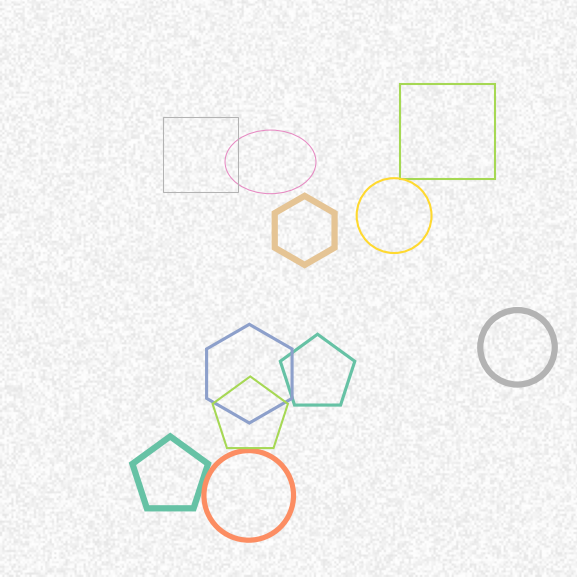[{"shape": "pentagon", "thickness": 1.5, "radius": 0.34, "center": [0.55, 0.353]}, {"shape": "pentagon", "thickness": 3, "radius": 0.34, "center": [0.295, 0.175]}, {"shape": "circle", "thickness": 2.5, "radius": 0.39, "center": [0.431, 0.141]}, {"shape": "hexagon", "thickness": 1.5, "radius": 0.43, "center": [0.432, 0.352]}, {"shape": "oval", "thickness": 0.5, "radius": 0.39, "center": [0.468, 0.719]}, {"shape": "pentagon", "thickness": 1, "radius": 0.34, "center": [0.433, 0.279]}, {"shape": "square", "thickness": 1, "radius": 0.41, "center": [0.775, 0.771]}, {"shape": "circle", "thickness": 1, "radius": 0.32, "center": [0.682, 0.626]}, {"shape": "hexagon", "thickness": 3, "radius": 0.3, "center": [0.528, 0.6]}, {"shape": "square", "thickness": 0.5, "radius": 0.33, "center": [0.347, 0.732]}, {"shape": "circle", "thickness": 3, "radius": 0.32, "center": [0.896, 0.398]}]